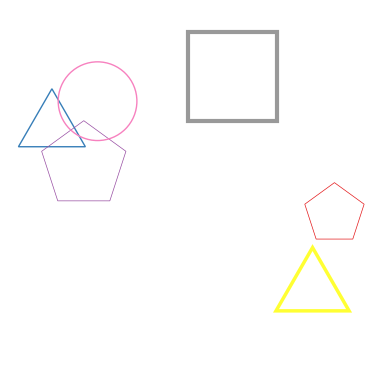[{"shape": "pentagon", "thickness": 0.5, "radius": 0.41, "center": [0.869, 0.445]}, {"shape": "triangle", "thickness": 1, "radius": 0.5, "center": [0.135, 0.669]}, {"shape": "pentagon", "thickness": 0.5, "radius": 0.58, "center": [0.218, 0.571]}, {"shape": "triangle", "thickness": 2.5, "radius": 0.55, "center": [0.812, 0.247]}, {"shape": "circle", "thickness": 1, "radius": 0.51, "center": [0.253, 0.737]}, {"shape": "square", "thickness": 3, "radius": 0.58, "center": [0.604, 0.801]}]